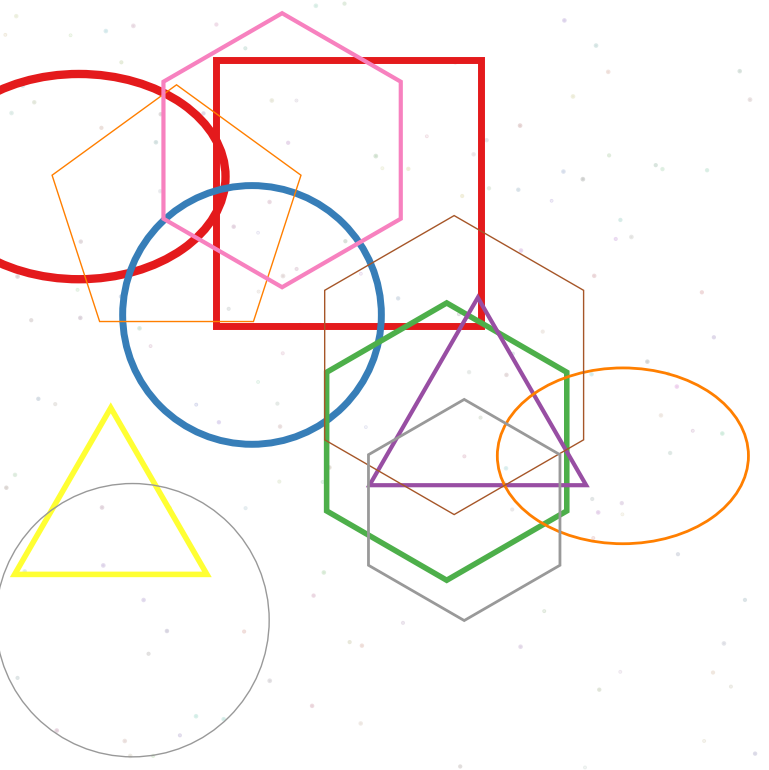[{"shape": "square", "thickness": 2.5, "radius": 0.86, "center": [0.453, 0.75]}, {"shape": "oval", "thickness": 3, "radius": 0.95, "center": [0.102, 0.771]}, {"shape": "circle", "thickness": 2.5, "radius": 0.84, "center": [0.327, 0.591]}, {"shape": "hexagon", "thickness": 2, "radius": 0.9, "center": [0.58, 0.426]}, {"shape": "triangle", "thickness": 1.5, "radius": 0.81, "center": [0.621, 0.451]}, {"shape": "oval", "thickness": 1, "radius": 0.82, "center": [0.809, 0.408]}, {"shape": "pentagon", "thickness": 0.5, "radius": 0.85, "center": [0.229, 0.72]}, {"shape": "triangle", "thickness": 2, "radius": 0.72, "center": [0.144, 0.326]}, {"shape": "hexagon", "thickness": 0.5, "radius": 0.97, "center": [0.59, 0.526]}, {"shape": "hexagon", "thickness": 1.5, "radius": 0.89, "center": [0.366, 0.805]}, {"shape": "hexagon", "thickness": 1, "radius": 0.72, "center": [0.603, 0.338]}, {"shape": "circle", "thickness": 0.5, "radius": 0.89, "center": [0.172, 0.195]}]